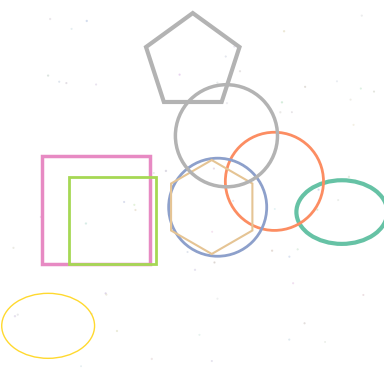[{"shape": "oval", "thickness": 3, "radius": 0.59, "center": [0.888, 0.449]}, {"shape": "circle", "thickness": 2, "radius": 0.64, "center": [0.713, 0.529]}, {"shape": "circle", "thickness": 2, "radius": 0.64, "center": [0.565, 0.462]}, {"shape": "square", "thickness": 2.5, "radius": 0.7, "center": [0.25, 0.454]}, {"shape": "square", "thickness": 2, "radius": 0.57, "center": [0.291, 0.428]}, {"shape": "oval", "thickness": 1, "radius": 0.6, "center": [0.125, 0.154]}, {"shape": "hexagon", "thickness": 1.5, "radius": 0.61, "center": [0.55, 0.462]}, {"shape": "circle", "thickness": 2.5, "radius": 0.66, "center": [0.588, 0.647]}, {"shape": "pentagon", "thickness": 3, "radius": 0.64, "center": [0.501, 0.838]}]